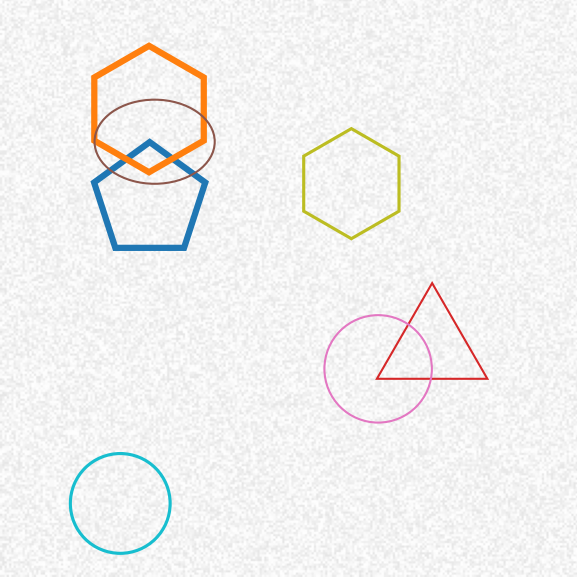[{"shape": "pentagon", "thickness": 3, "radius": 0.51, "center": [0.259, 0.652]}, {"shape": "hexagon", "thickness": 3, "radius": 0.55, "center": [0.258, 0.81]}, {"shape": "triangle", "thickness": 1, "radius": 0.55, "center": [0.748, 0.398]}, {"shape": "oval", "thickness": 1, "radius": 0.52, "center": [0.268, 0.754]}, {"shape": "circle", "thickness": 1, "radius": 0.47, "center": [0.655, 0.36]}, {"shape": "hexagon", "thickness": 1.5, "radius": 0.48, "center": [0.608, 0.681]}, {"shape": "circle", "thickness": 1.5, "radius": 0.43, "center": [0.208, 0.127]}]